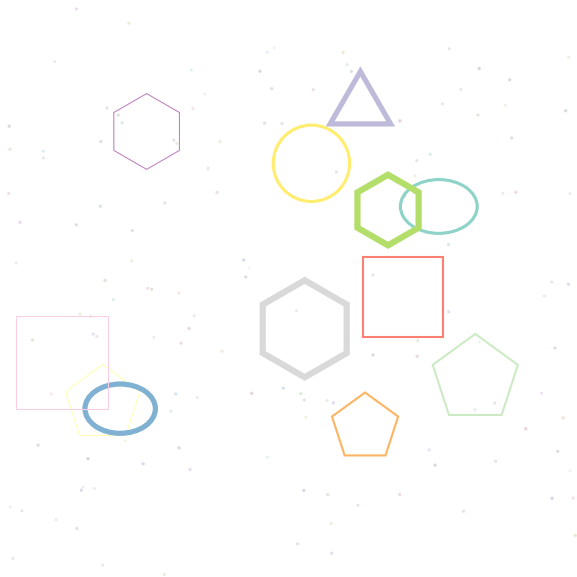[{"shape": "oval", "thickness": 1.5, "radius": 0.33, "center": [0.76, 0.642]}, {"shape": "pentagon", "thickness": 0.5, "radius": 0.34, "center": [0.178, 0.3]}, {"shape": "triangle", "thickness": 2.5, "radius": 0.3, "center": [0.624, 0.815]}, {"shape": "square", "thickness": 1, "radius": 0.35, "center": [0.698, 0.485]}, {"shape": "oval", "thickness": 2.5, "radius": 0.3, "center": [0.208, 0.291]}, {"shape": "pentagon", "thickness": 1, "radius": 0.3, "center": [0.632, 0.259]}, {"shape": "hexagon", "thickness": 3, "radius": 0.31, "center": [0.672, 0.635]}, {"shape": "square", "thickness": 0.5, "radius": 0.4, "center": [0.107, 0.371]}, {"shape": "hexagon", "thickness": 3, "radius": 0.42, "center": [0.528, 0.43]}, {"shape": "hexagon", "thickness": 0.5, "radius": 0.33, "center": [0.254, 0.771]}, {"shape": "pentagon", "thickness": 1, "radius": 0.39, "center": [0.823, 0.343]}, {"shape": "circle", "thickness": 1.5, "radius": 0.33, "center": [0.539, 0.716]}]